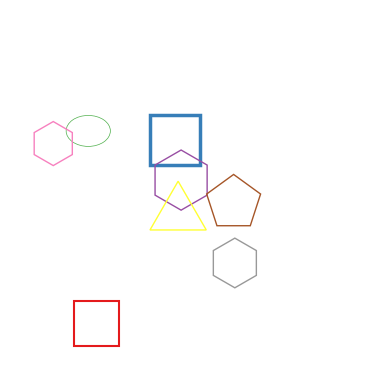[{"shape": "square", "thickness": 1.5, "radius": 0.29, "center": [0.251, 0.16]}, {"shape": "square", "thickness": 2.5, "radius": 0.33, "center": [0.454, 0.636]}, {"shape": "oval", "thickness": 0.5, "radius": 0.29, "center": [0.229, 0.66]}, {"shape": "hexagon", "thickness": 1, "radius": 0.39, "center": [0.47, 0.532]}, {"shape": "triangle", "thickness": 1, "radius": 0.42, "center": [0.463, 0.445]}, {"shape": "pentagon", "thickness": 1, "radius": 0.37, "center": [0.607, 0.473]}, {"shape": "hexagon", "thickness": 1, "radius": 0.29, "center": [0.138, 0.627]}, {"shape": "hexagon", "thickness": 1, "radius": 0.32, "center": [0.61, 0.317]}]